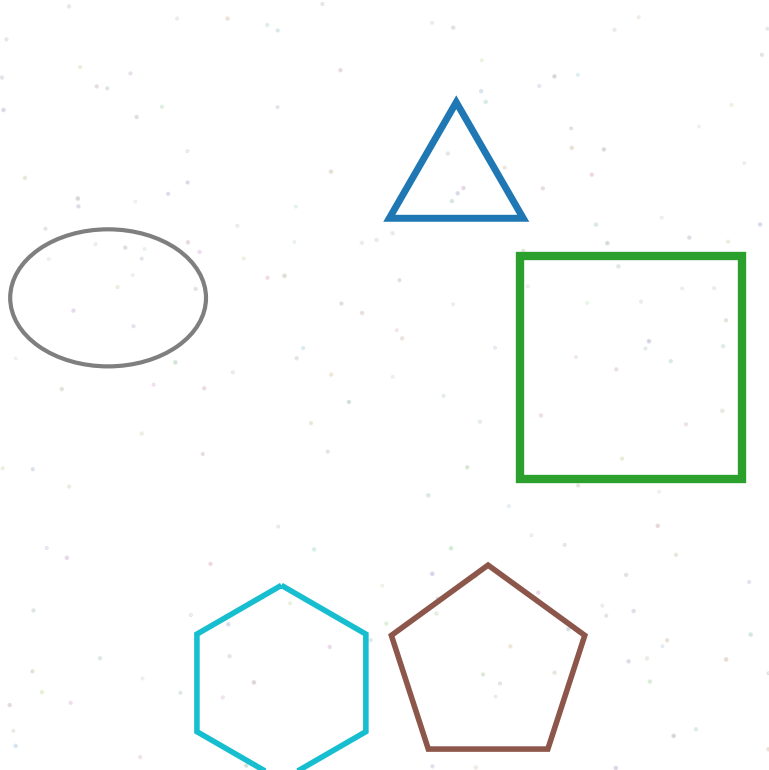[{"shape": "triangle", "thickness": 2.5, "radius": 0.5, "center": [0.593, 0.767]}, {"shape": "square", "thickness": 3, "radius": 0.72, "center": [0.82, 0.523]}, {"shape": "pentagon", "thickness": 2, "radius": 0.66, "center": [0.634, 0.134]}, {"shape": "oval", "thickness": 1.5, "radius": 0.64, "center": [0.14, 0.613]}, {"shape": "hexagon", "thickness": 2, "radius": 0.63, "center": [0.365, 0.113]}]